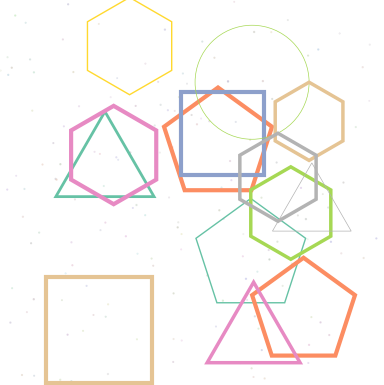[{"shape": "triangle", "thickness": 2, "radius": 0.74, "center": [0.273, 0.563]}, {"shape": "pentagon", "thickness": 1, "radius": 0.75, "center": [0.651, 0.335]}, {"shape": "pentagon", "thickness": 3, "radius": 0.74, "center": [0.566, 0.625]}, {"shape": "pentagon", "thickness": 3, "radius": 0.7, "center": [0.788, 0.19]}, {"shape": "square", "thickness": 3, "radius": 0.54, "center": [0.578, 0.653]}, {"shape": "hexagon", "thickness": 3, "radius": 0.64, "center": [0.295, 0.597]}, {"shape": "triangle", "thickness": 2.5, "radius": 0.7, "center": [0.659, 0.128]}, {"shape": "circle", "thickness": 0.5, "radius": 0.74, "center": [0.655, 0.786]}, {"shape": "hexagon", "thickness": 2.5, "radius": 0.6, "center": [0.755, 0.447]}, {"shape": "hexagon", "thickness": 1, "radius": 0.63, "center": [0.337, 0.88]}, {"shape": "square", "thickness": 3, "radius": 0.69, "center": [0.256, 0.142]}, {"shape": "hexagon", "thickness": 2.5, "radius": 0.51, "center": [0.803, 0.685]}, {"shape": "hexagon", "thickness": 2.5, "radius": 0.57, "center": [0.722, 0.54]}, {"shape": "triangle", "thickness": 0.5, "radius": 0.59, "center": [0.81, 0.459]}]